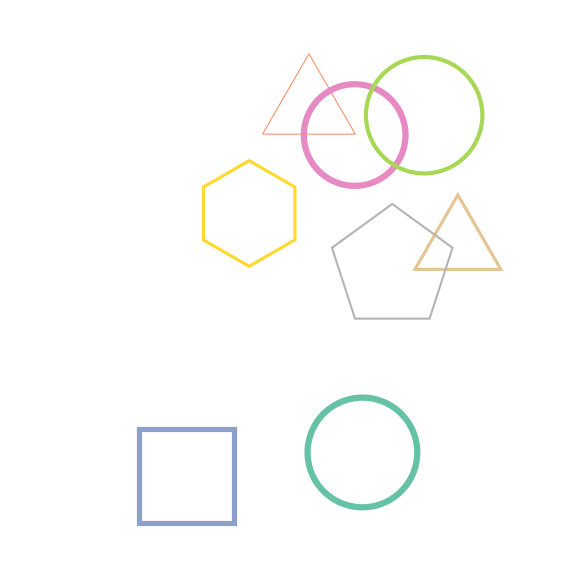[{"shape": "circle", "thickness": 3, "radius": 0.47, "center": [0.628, 0.216]}, {"shape": "triangle", "thickness": 0.5, "radius": 0.46, "center": [0.535, 0.813]}, {"shape": "square", "thickness": 2.5, "radius": 0.41, "center": [0.323, 0.175]}, {"shape": "circle", "thickness": 3, "radius": 0.44, "center": [0.614, 0.765]}, {"shape": "circle", "thickness": 2, "radius": 0.5, "center": [0.734, 0.8]}, {"shape": "hexagon", "thickness": 1.5, "radius": 0.46, "center": [0.431, 0.63]}, {"shape": "triangle", "thickness": 1.5, "radius": 0.43, "center": [0.793, 0.576]}, {"shape": "pentagon", "thickness": 1, "radius": 0.55, "center": [0.679, 0.536]}]